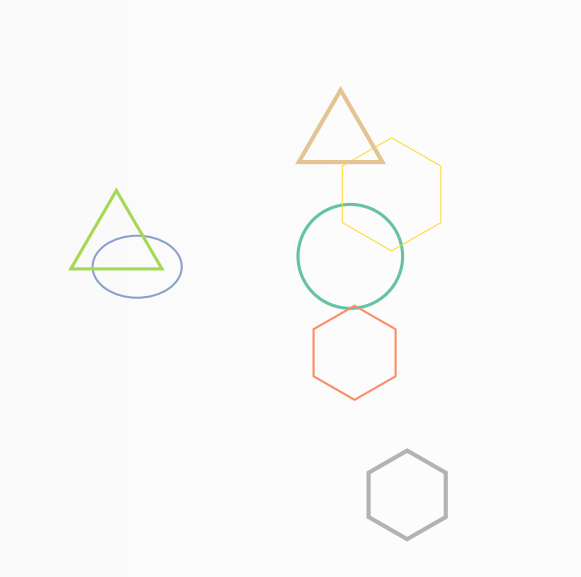[{"shape": "circle", "thickness": 1.5, "radius": 0.45, "center": [0.603, 0.555]}, {"shape": "hexagon", "thickness": 1, "radius": 0.41, "center": [0.61, 0.388]}, {"shape": "oval", "thickness": 1, "radius": 0.38, "center": [0.236, 0.537]}, {"shape": "triangle", "thickness": 1.5, "radius": 0.45, "center": [0.2, 0.579]}, {"shape": "hexagon", "thickness": 0.5, "radius": 0.49, "center": [0.674, 0.663]}, {"shape": "triangle", "thickness": 2, "radius": 0.42, "center": [0.586, 0.76]}, {"shape": "hexagon", "thickness": 2, "radius": 0.38, "center": [0.7, 0.142]}]